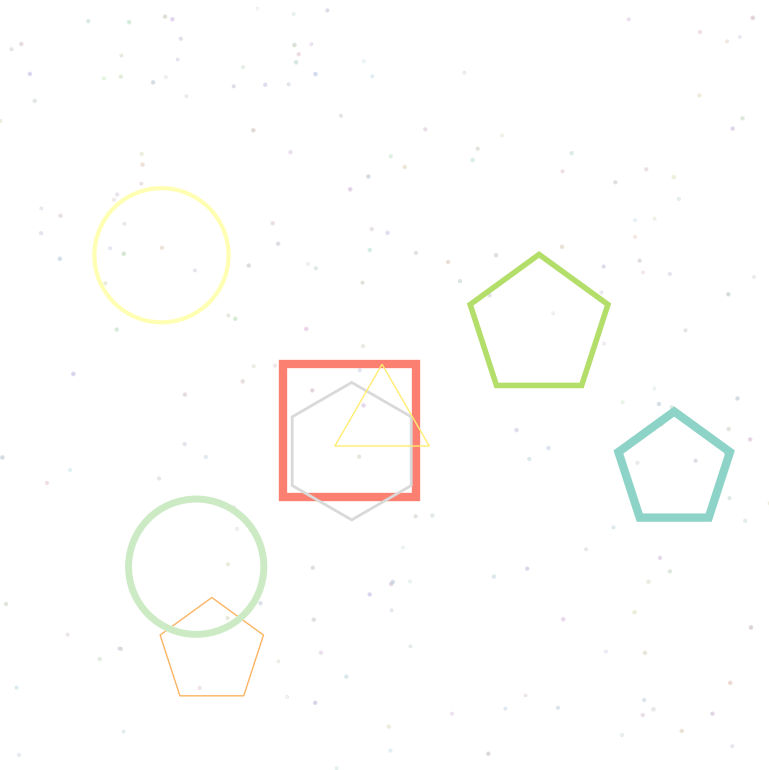[{"shape": "pentagon", "thickness": 3, "radius": 0.38, "center": [0.876, 0.389]}, {"shape": "circle", "thickness": 1.5, "radius": 0.44, "center": [0.21, 0.669]}, {"shape": "square", "thickness": 3, "radius": 0.43, "center": [0.454, 0.441]}, {"shape": "pentagon", "thickness": 0.5, "radius": 0.35, "center": [0.275, 0.153]}, {"shape": "pentagon", "thickness": 2, "radius": 0.47, "center": [0.7, 0.575]}, {"shape": "hexagon", "thickness": 1, "radius": 0.45, "center": [0.457, 0.414]}, {"shape": "circle", "thickness": 2.5, "radius": 0.44, "center": [0.255, 0.264]}, {"shape": "triangle", "thickness": 0.5, "radius": 0.35, "center": [0.496, 0.456]}]